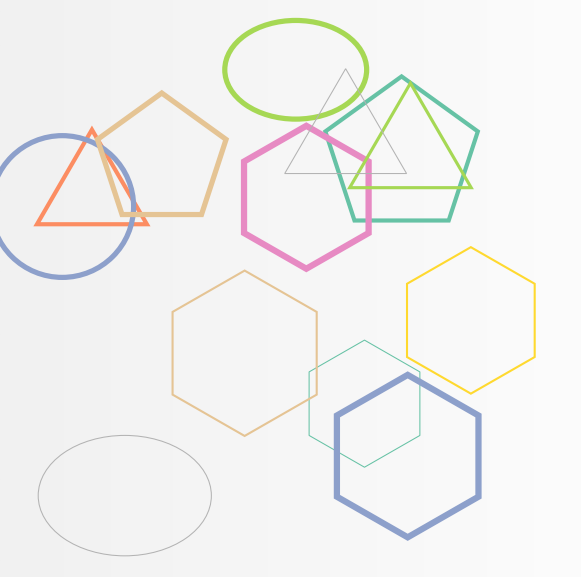[{"shape": "pentagon", "thickness": 2, "radius": 0.69, "center": [0.691, 0.729]}, {"shape": "hexagon", "thickness": 0.5, "radius": 0.55, "center": [0.627, 0.3]}, {"shape": "triangle", "thickness": 2, "radius": 0.55, "center": [0.158, 0.665]}, {"shape": "circle", "thickness": 2.5, "radius": 0.61, "center": [0.107, 0.642]}, {"shape": "hexagon", "thickness": 3, "radius": 0.7, "center": [0.701, 0.209]}, {"shape": "hexagon", "thickness": 3, "radius": 0.62, "center": [0.527, 0.658]}, {"shape": "triangle", "thickness": 1.5, "radius": 0.6, "center": [0.706, 0.734]}, {"shape": "oval", "thickness": 2.5, "radius": 0.61, "center": [0.509, 0.878]}, {"shape": "hexagon", "thickness": 1, "radius": 0.63, "center": [0.81, 0.444]}, {"shape": "hexagon", "thickness": 1, "radius": 0.72, "center": [0.421, 0.387]}, {"shape": "pentagon", "thickness": 2.5, "radius": 0.58, "center": [0.278, 0.722]}, {"shape": "oval", "thickness": 0.5, "radius": 0.74, "center": [0.215, 0.141]}, {"shape": "triangle", "thickness": 0.5, "radius": 0.61, "center": [0.595, 0.759]}]